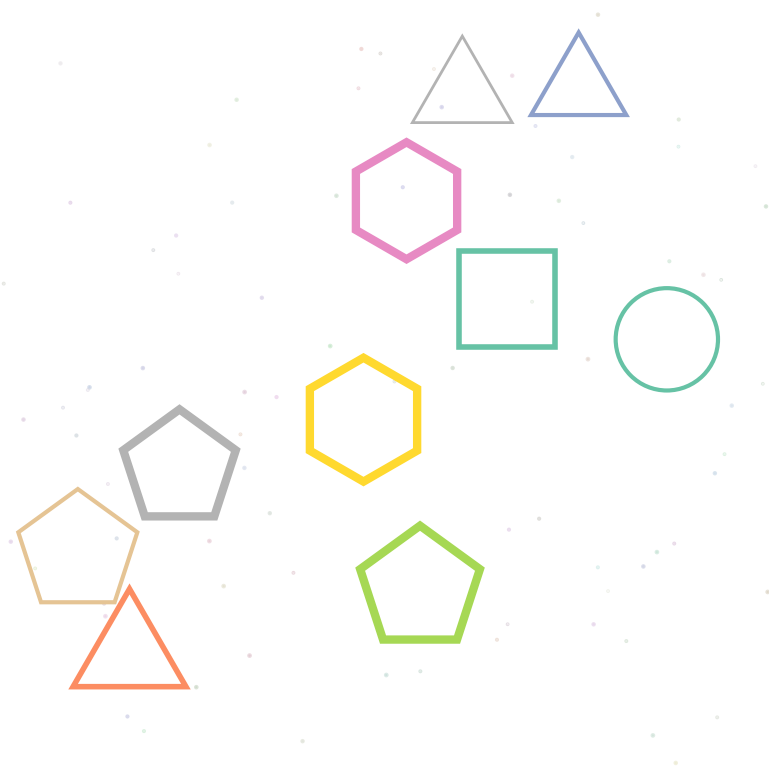[{"shape": "square", "thickness": 2, "radius": 0.31, "center": [0.658, 0.612]}, {"shape": "circle", "thickness": 1.5, "radius": 0.33, "center": [0.866, 0.559]}, {"shape": "triangle", "thickness": 2, "radius": 0.42, "center": [0.168, 0.151]}, {"shape": "triangle", "thickness": 1.5, "radius": 0.36, "center": [0.752, 0.886]}, {"shape": "hexagon", "thickness": 3, "radius": 0.38, "center": [0.528, 0.739]}, {"shape": "pentagon", "thickness": 3, "radius": 0.41, "center": [0.545, 0.236]}, {"shape": "hexagon", "thickness": 3, "radius": 0.4, "center": [0.472, 0.455]}, {"shape": "pentagon", "thickness": 1.5, "radius": 0.41, "center": [0.101, 0.284]}, {"shape": "triangle", "thickness": 1, "radius": 0.37, "center": [0.6, 0.878]}, {"shape": "pentagon", "thickness": 3, "radius": 0.38, "center": [0.233, 0.392]}]